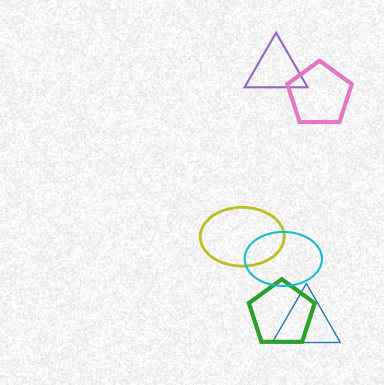[{"shape": "triangle", "thickness": 1, "radius": 0.51, "center": [0.796, 0.161]}, {"shape": "pentagon", "thickness": 3, "radius": 0.45, "center": [0.732, 0.185]}, {"shape": "triangle", "thickness": 1.5, "radius": 0.47, "center": [0.717, 0.82]}, {"shape": "pentagon", "thickness": 3, "radius": 0.44, "center": [0.83, 0.754]}, {"shape": "oval", "thickness": 2, "radius": 0.55, "center": [0.629, 0.385]}, {"shape": "oval", "thickness": 1.5, "radius": 0.5, "center": [0.736, 0.328]}]